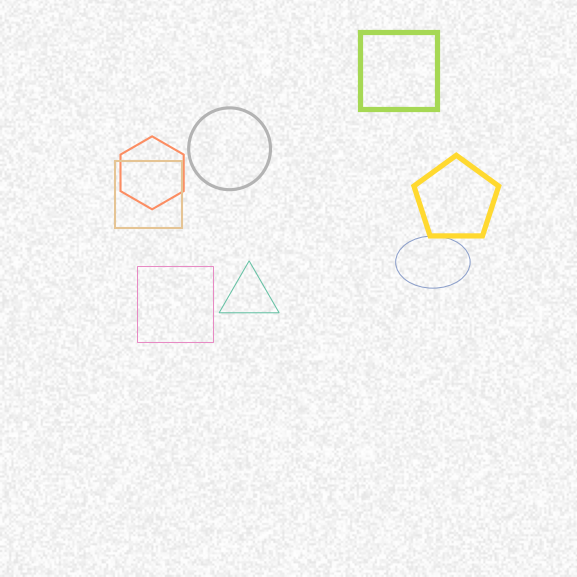[{"shape": "triangle", "thickness": 0.5, "radius": 0.3, "center": [0.431, 0.488]}, {"shape": "hexagon", "thickness": 1, "radius": 0.32, "center": [0.263, 0.7]}, {"shape": "oval", "thickness": 0.5, "radius": 0.32, "center": [0.75, 0.545]}, {"shape": "square", "thickness": 0.5, "radius": 0.33, "center": [0.303, 0.473]}, {"shape": "square", "thickness": 2.5, "radius": 0.33, "center": [0.69, 0.878]}, {"shape": "pentagon", "thickness": 2.5, "radius": 0.39, "center": [0.79, 0.653]}, {"shape": "square", "thickness": 1, "radius": 0.29, "center": [0.257, 0.662]}, {"shape": "circle", "thickness": 1.5, "radius": 0.35, "center": [0.398, 0.742]}]